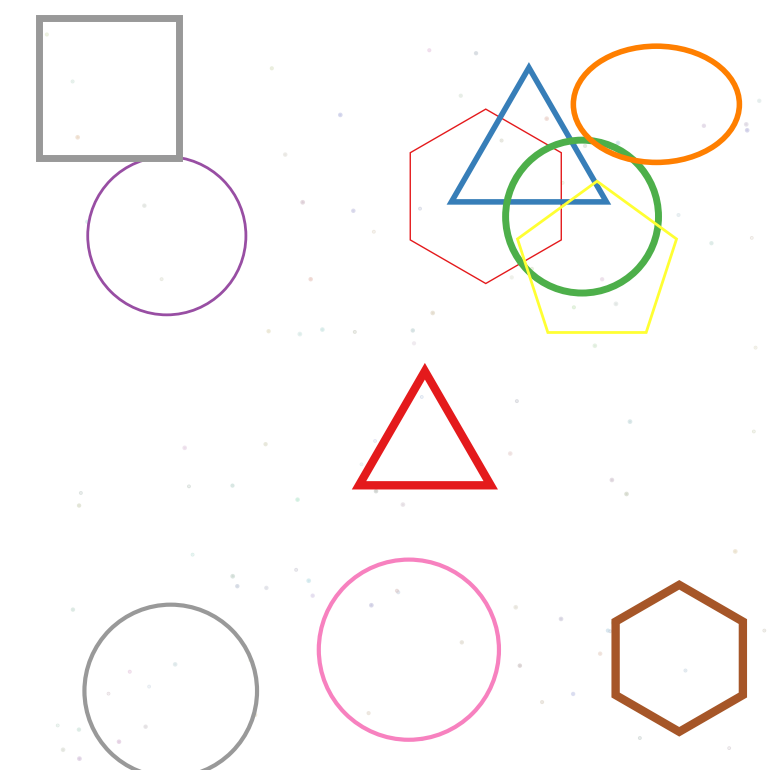[{"shape": "hexagon", "thickness": 0.5, "radius": 0.57, "center": [0.631, 0.745]}, {"shape": "triangle", "thickness": 3, "radius": 0.49, "center": [0.552, 0.419]}, {"shape": "triangle", "thickness": 2, "radius": 0.58, "center": [0.687, 0.796]}, {"shape": "circle", "thickness": 2.5, "radius": 0.5, "center": [0.756, 0.719]}, {"shape": "circle", "thickness": 1, "radius": 0.51, "center": [0.217, 0.694]}, {"shape": "oval", "thickness": 2, "radius": 0.54, "center": [0.852, 0.865]}, {"shape": "pentagon", "thickness": 1, "radius": 0.54, "center": [0.775, 0.656]}, {"shape": "hexagon", "thickness": 3, "radius": 0.48, "center": [0.882, 0.145]}, {"shape": "circle", "thickness": 1.5, "radius": 0.58, "center": [0.531, 0.156]}, {"shape": "square", "thickness": 2.5, "radius": 0.46, "center": [0.141, 0.885]}, {"shape": "circle", "thickness": 1.5, "radius": 0.56, "center": [0.222, 0.103]}]